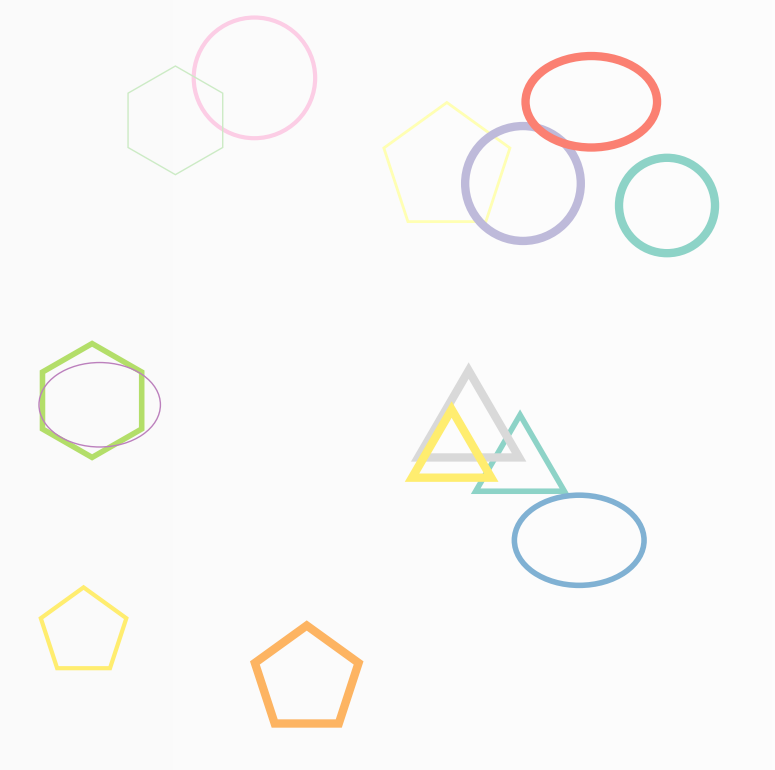[{"shape": "circle", "thickness": 3, "radius": 0.31, "center": [0.861, 0.733]}, {"shape": "triangle", "thickness": 2, "radius": 0.33, "center": [0.671, 0.395]}, {"shape": "pentagon", "thickness": 1, "radius": 0.43, "center": [0.577, 0.781]}, {"shape": "circle", "thickness": 3, "radius": 0.37, "center": [0.675, 0.762]}, {"shape": "oval", "thickness": 3, "radius": 0.42, "center": [0.763, 0.868]}, {"shape": "oval", "thickness": 2, "radius": 0.42, "center": [0.747, 0.298]}, {"shape": "pentagon", "thickness": 3, "radius": 0.35, "center": [0.396, 0.117]}, {"shape": "hexagon", "thickness": 2, "radius": 0.37, "center": [0.119, 0.48]}, {"shape": "circle", "thickness": 1.5, "radius": 0.39, "center": [0.328, 0.899]}, {"shape": "triangle", "thickness": 3, "radius": 0.38, "center": [0.605, 0.443]}, {"shape": "oval", "thickness": 0.5, "radius": 0.39, "center": [0.129, 0.474]}, {"shape": "hexagon", "thickness": 0.5, "radius": 0.35, "center": [0.226, 0.844]}, {"shape": "triangle", "thickness": 3, "radius": 0.3, "center": [0.583, 0.409]}, {"shape": "pentagon", "thickness": 1.5, "radius": 0.29, "center": [0.108, 0.179]}]